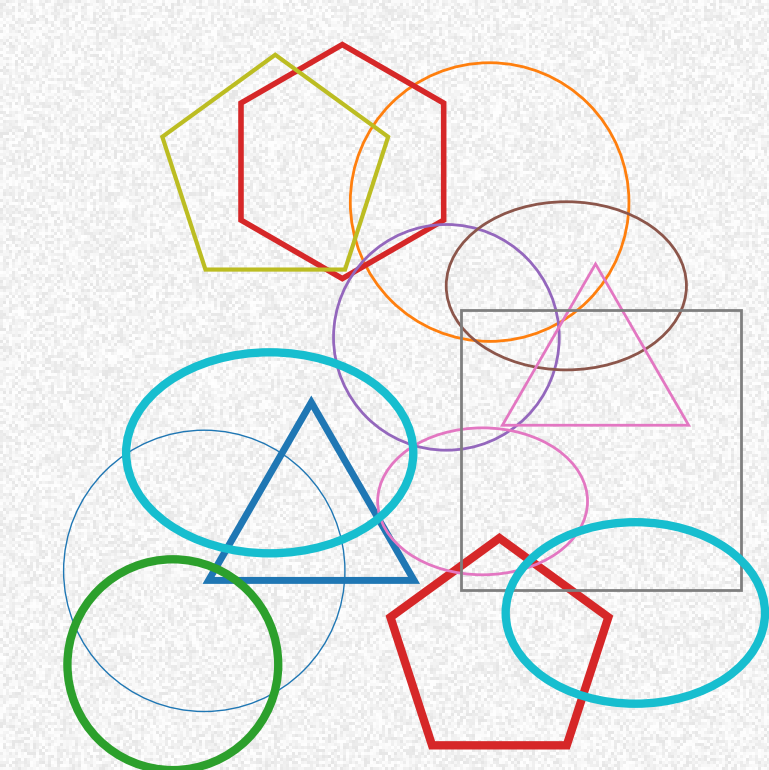[{"shape": "triangle", "thickness": 2.5, "radius": 0.77, "center": [0.404, 0.323]}, {"shape": "circle", "thickness": 0.5, "radius": 0.91, "center": [0.265, 0.259]}, {"shape": "circle", "thickness": 1, "radius": 0.9, "center": [0.636, 0.738]}, {"shape": "circle", "thickness": 3, "radius": 0.68, "center": [0.224, 0.137]}, {"shape": "hexagon", "thickness": 2, "radius": 0.76, "center": [0.445, 0.79]}, {"shape": "pentagon", "thickness": 3, "radius": 0.74, "center": [0.649, 0.152]}, {"shape": "circle", "thickness": 1, "radius": 0.73, "center": [0.58, 0.562]}, {"shape": "oval", "thickness": 1, "radius": 0.78, "center": [0.735, 0.629]}, {"shape": "triangle", "thickness": 1, "radius": 0.7, "center": [0.773, 0.518]}, {"shape": "oval", "thickness": 1, "radius": 0.68, "center": [0.627, 0.349]}, {"shape": "square", "thickness": 1, "radius": 0.91, "center": [0.781, 0.416]}, {"shape": "pentagon", "thickness": 1.5, "radius": 0.77, "center": [0.357, 0.775]}, {"shape": "oval", "thickness": 3, "radius": 0.93, "center": [0.35, 0.412]}, {"shape": "oval", "thickness": 3, "radius": 0.84, "center": [0.825, 0.204]}]